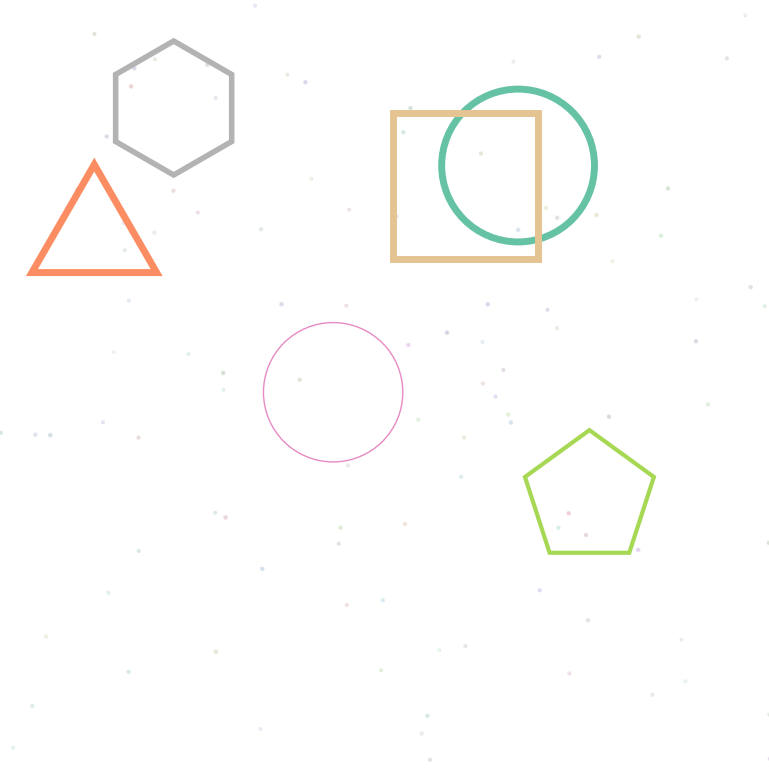[{"shape": "circle", "thickness": 2.5, "radius": 0.5, "center": [0.673, 0.785]}, {"shape": "triangle", "thickness": 2.5, "radius": 0.47, "center": [0.122, 0.693]}, {"shape": "circle", "thickness": 0.5, "radius": 0.45, "center": [0.433, 0.491]}, {"shape": "pentagon", "thickness": 1.5, "radius": 0.44, "center": [0.765, 0.353]}, {"shape": "square", "thickness": 2.5, "radius": 0.47, "center": [0.604, 0.758]}, {"shape": "hexagon", "thickness": 2, "radius": 0.44, "center": [0.226, 0.86]}]